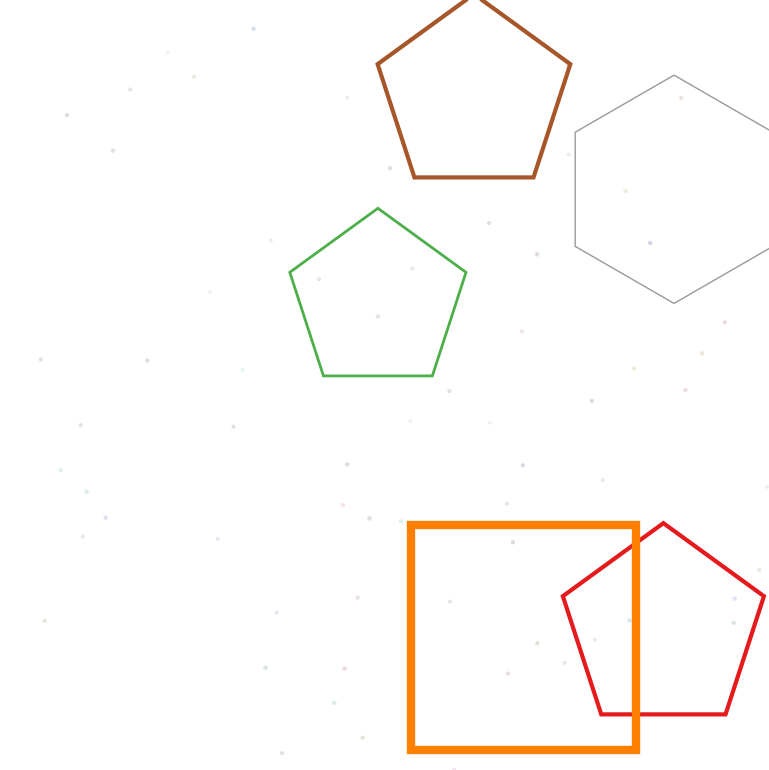[{"shape": "pentagon", "thickness": 1.5, "radius": 0.69, "center": [0.862, 0.183]}, {"shape": "pentagon", "thickness": 1, "radius": 0.6, "center": [0.491, 0.609]}, {"shape": "square", "thickness": 3, "radius": 0.73, "center": [0.68, 0.173]}, {"shape": "pentagon", "thickness": 1.5, "radius": 0.66, "center": [0.616, 0.876]}, {"shape": "hexagon", "thickness": 0.5, "radius": 0.74, "center": [0.875, 0.754]}]